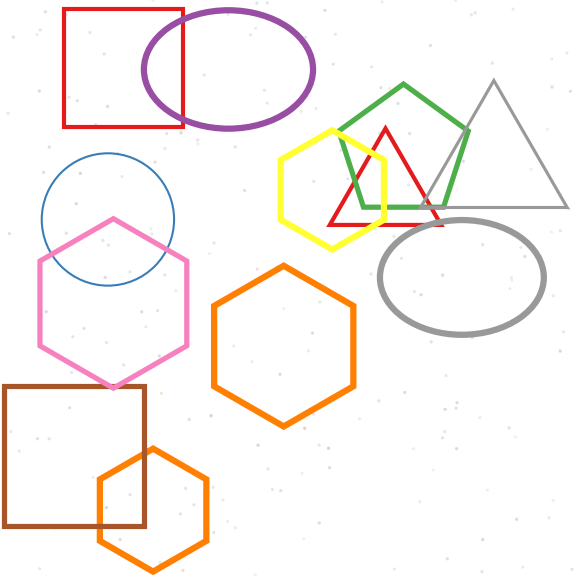[{"shape": "square", "thickness": 2, "radius": 0.51, "center": [0.214, 0.881]}, {"shape": "triangle", "thickness": 2, "radius": 0.56, "center": [0.668, 0.665]}, {"shape": "circle", "thickness": 1, "radius": 0.57, "center": [0.187, 0.619]}, {"shape": "pentagon", "thickness": 2.5, "radius": 0.59, "center": [0.699, 0.736]}, {"shape": "oval", "thickness": 3, "radius": 0.73, "center": [0.396, 0.879]}, {"shape": "hexagon", "thickness": 3, "radius": 0.7, "center": [0.491, 0.4]}, {"shape": "hexagon", "thickness": 3, "radius": 0.53, "center": [0.265, 0.116]}, {"shape": "hexagon", "thickness": 3, "radius": 0.52, "center": [0.575, 0.67]}, {"shape": "square", "thickness": 2.5, "radius": 0.61, "center": [0.129, 0.209]}, {"shape": "hexagon", "thickness": 2.5, "radius": 0.73, "center": [0.196, 0.474]}, {"shape": "triangle", "thickness": 1.5, "radius": 0.73, "center": [0.855, 0.713]}, {"shape": "oval", "thickness": 3, "radius": 0.71, "center": [0.8, 0.519]}]